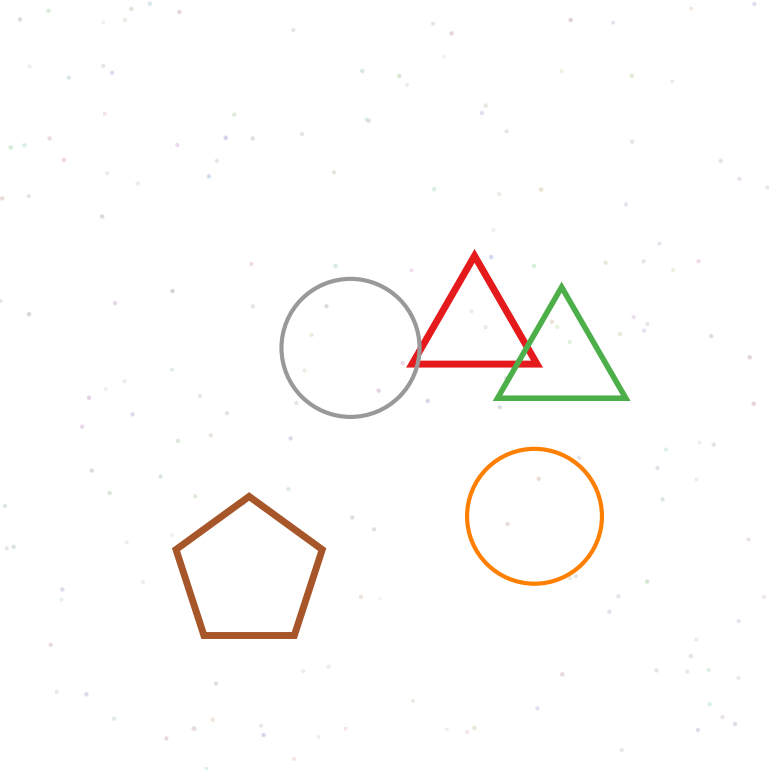[{"shape": "triangle", "thickness": 2.5, "radius": 0.47, "center": [0.616, 0.574]}, {"shape": "triangle", "thickness": 2, "radius": 0.48, "center": [0.729, 0.531]}, {"shape": "circle", "thickness": 1.5, "radius": 0.44, "center": [0.694, 0.33]}, {"shape": "pentagon", "thickness": 2.5, "radius": 0.5, "center": [0.324, 0.255]}, {"shape": "circle", "thickness": 1.5, "radius": 0.45, "center": [0.455, 0.548]}]